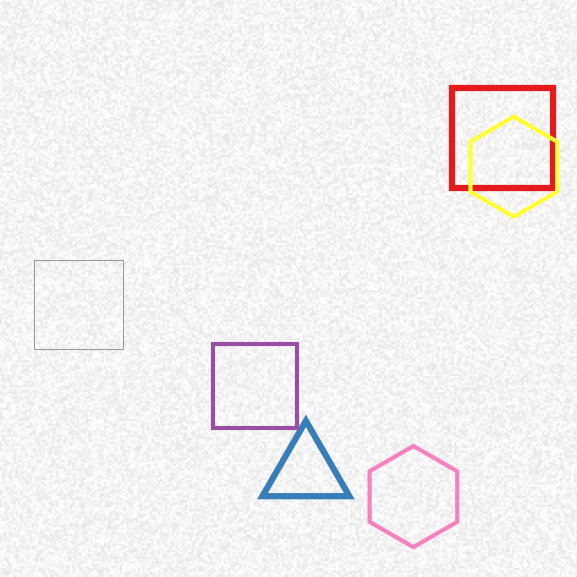[{"shape": "square", "thickness": 3, "radius": 0.44, "center": [0.871, 0.761]}, {"shape": "triangle", "thickness": 3, "radius": 0.43, "center": [0.53, 0.183]}, {"shape": "square", "thickness": 2, "radius": 0.37, "center": [0.441, 0.331]}, {"shape": "hexagon", "thickness": 2, "radius": 0.43, "center": [0.89, 0.71]}, {"shape": "hexagon", "thickness": 2, "radius": 0.44, "center": [0.716, 0.139]}, {"shape": "square", "thickness": 0.5, "radius": 0.39, "center": [0.136, 0.472]}]